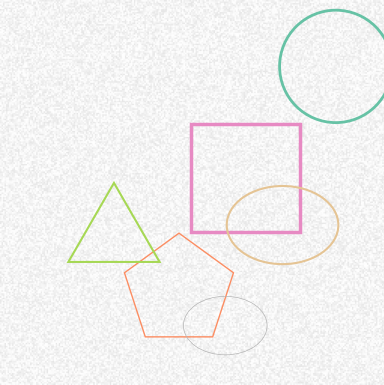[{"shape": "circle", "thickness": 2, "radius": 0.73, "center": [0.872, 0.828]}, {"shape": "pentagon", "thickness": 1, "radius": 0.74, "center": [0.465, 0.245]}, {"shape": "square", "thickness": 2.5, "radius": 0.7, "center": [0.637, 0.538]}, {"shape": "triangle", "thickness": 1.5, "radius": 0.68, "center": [0.296, 0.388]}, {"shape": "oval", "thickness": 1.5, "radius": 0.72, "center": [0.734, 0.415]}, {"shape": "oval", "thickness": 0.5, "radius": 0.54, "center": [0.585, 0.154]}]